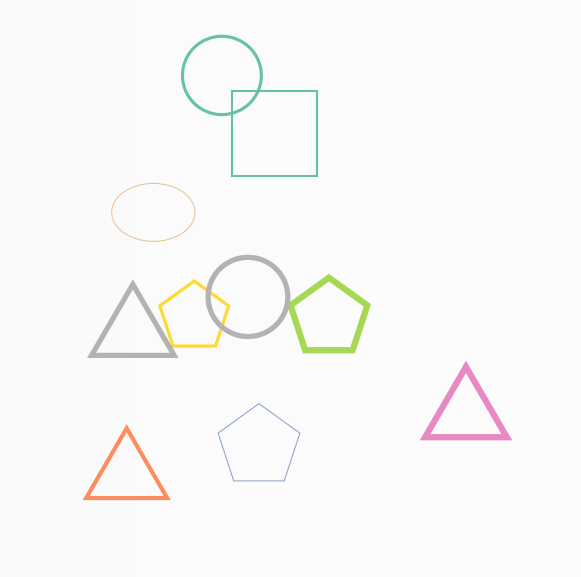[{"shape": "circle", "thickness": 1.5, "radius": 0.34, "center": [0.382, 0.868]}, {"shape": "square", "thickness": 1, "radius": 0.37, "center": [0.472, 0.768]}, {"shape": "triangle", "thickness": 2, "radius": 0.4, "center": [0.218, 0.177]}, {"shape": "pentagon", "thickness": 0.5, "radius": 0.37, "center": [0.446, 0.226]}, {"shape": "triangle", "thickness": 3, "radius": 0.41, "center": [0.802, 0.283]}, {"shape": "pentagon", "thickness": 3, "radius": 0.35, "center": [0.566, 0.449]}, {"shape": "pentagon", "thickness": 1.5, "radius": 0.31, "center": [0.334, 0.45]}, {"shape": "oval", "thickness": 0.5, "radius": 0.36, "center": [0.264, 0.631]}, {"shape": "circle", "thickness": 2.5, "radius": 0.34, "center": [0.427, 0.485]}, {"shape": "triangle", "thickness": 2.5, "radius": 0.41, "center": [0.229, 0.425]}]